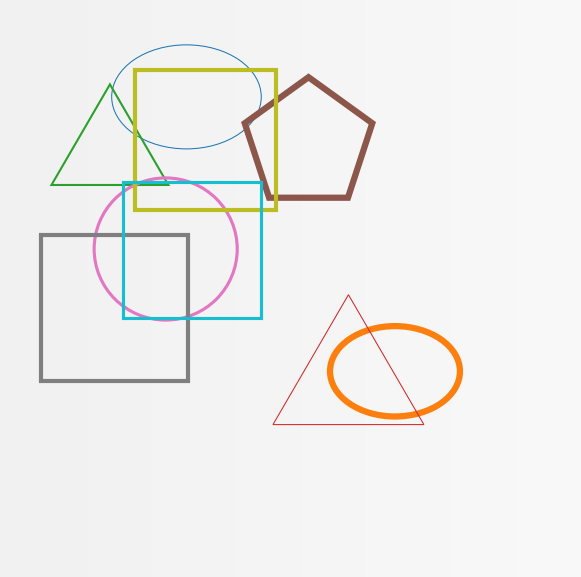[{"shape": "oval", "thickness": 0.5, "radius": 0.64, "center": [0.321, 0.831]}, {"shape": "oval", "thickness": 3, "radius": 0.56, "center": [0.68, 0.356]}, {"shape": "triangle", "thickness": 1, "radius": 0.58, "center": [0.189, 0.737]}, {"shape": "triangle", "thickness": 0.5, "radius": 0.75, "center": [0.599, 0.339]}, {"shape": "pentagon", "thickness": 3, "radius": 0.58, "center": [0.531, 0.75]}, {"shape": "circle", "thickness": 1.5, "radius": 0.62, "center": [0.285, 0.568]}, {"shape": "square", "thickness": 2, "radius": 0.63, "center": [0.197, 0.466]}, {"shape": "square", "thickness": 2, "radius": 0.61, "center": [0.353, 0.757]}, {"shape": "square", "thickness": 1.5, "radius": 0.59, "center": [0.331, 0.566]}]